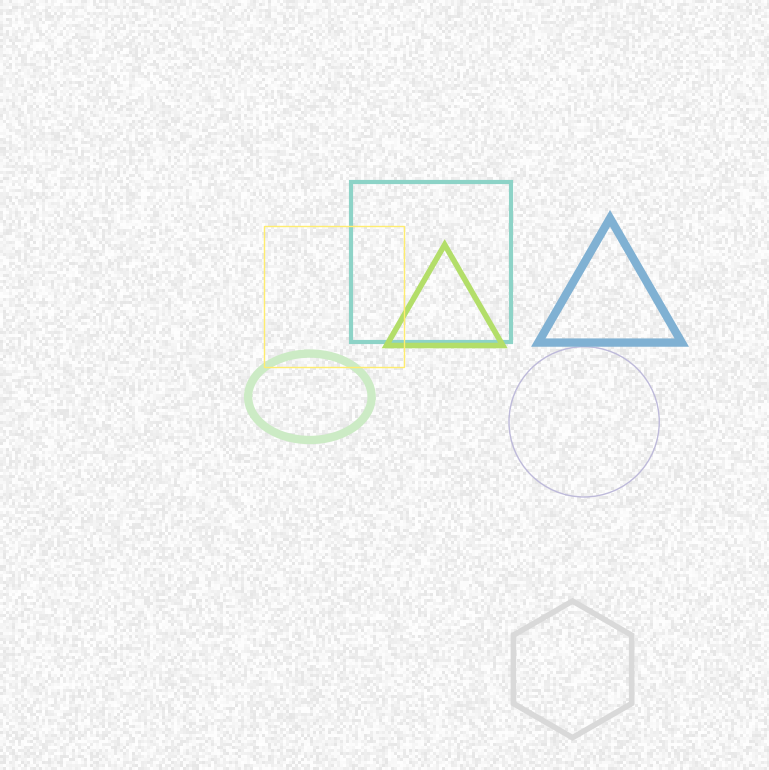[{"shape": "square", "thickness": 1.5, "radius": 0.52, "center": [0.56, 0.66]}, {"shape": "circle", "thickness": 0.5, "radius": 0.49, "center": [0.759, 0.452]}, {"shape": "triangle", "thickness": 3, "radius": 0.54, "center": [0.792, 0.609]}, {"shape": "triangle", "thickness": 2, "radius": 0.44, "center": [0.578, 0.595]}, {"shape": "hexagon", "thickness": 2, "radius": 0.44, "center": [0.744, 0.131]}, {"shape": "oval", "thickness": 3, "radius": 0.4, "center": [0.402, 0.485]}, {"shape": "square", "thickness": 0.5, "radius": 0.46, "center": [0.434, 0.615]}]